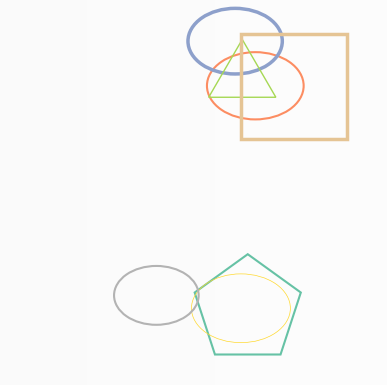[{"shape": "pentagon", "thickness": 1.5, "radius": 0.72, "center": [0.639, 0.196]}, {"shape": "oval", "thickness": 1.5, "radius": 0.62, "center": [0.659, 0.777]}, {"shape": "oval", "thickness": 2.5, "radius": 0.61, "center": [0.607, 0.893]}, {"shape": "triangle", "thickness": 1, "radius": 0.5, "center": [0.625, 0.797]}, {"shape": "oval", "thickness": 0.5, "radius": 0.64, "center": [0.622, 0.199]}, {"shape": "square", "thickness": 2.5, "radius": 0.68, "center": [0.758, 0.775]}, {"shape": "oval", "thickness": 1.5, "radius": 0.55, "center": [0.404, 0.233]}]